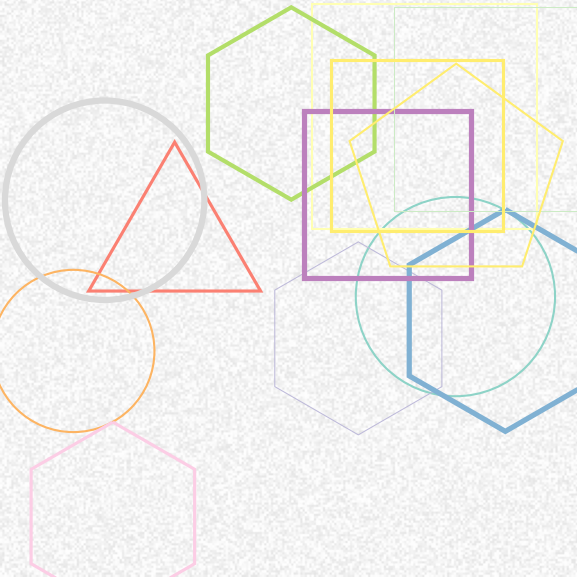[{"shape": "circle", "thickness": 1, "radius": 0.86, "center": [0.789, 0.486]}, {"shape": "square", "thickness": 1, "radius": 0.97, "center": [0.734, 0.797]}, {"shape": "hexagon", "thickness": 0.5, "radius": 0.84, "center": [0.62, 0.413]}, {"shape": "triangle", "thickness": 1.5, "radius": 0.86, "center": [0.302, 0.581]}, {"shape": "hexagon", "thickness": 2.5, "radius": 0.96, "center": [0.875, 0.444]}, {"shape": "circle", "thickness": 1, "radius": 0.7, "center": [0.127, 0.391]}, {"shape": "hexagon", "thickness": 2, "radius": 0.83, "center": [0.504, 0.82]}, {"shape": "hexagon", "thickness": 1.5, "radius": 0.82, "center": [0.195, 0.105]}, {"shape": "circle", "thickness": 3, "radius": 0.86, "center": [0.181, 0.652]}, {"shape": "square", "thickness": 2.5, "radius": 0.72, "center": [0.672, 0.662]}, {"shape": "square", "thickness": 0.5, "radius": 0.89, "center": [0.859, 0.81]}, {"shape": "pentagon", "thickness": 1, "radius": 0.97, "center": [0.79, 0.695]}, {"shape": "square", "thickness": 1.5, "radius": 0.74, "center": [0.722, 0.747]}]